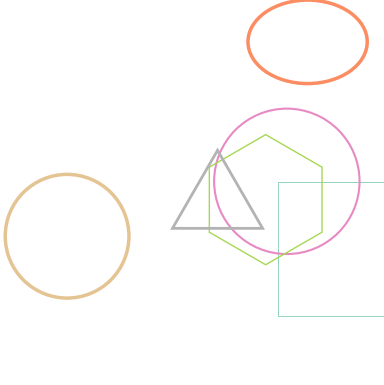[{"shape": "square", "thickness": 0.5, "radius": 0.87, "center": [0.896, 0.354]}, {"shape": "oval", "thickness": 2.5, "radius": 0.77, "center": [0.799, 0.891]}, {"shape": "circle", "thickness": 1.5, "radius": 0.94, "center": [0.745, 0.529]}, {"shape": "hexagon", "thickness": 1, "radius": 0.84, "center": [0.69, 0.481]}, {"shape": "circle", "thickness": 2.5, "radius": 0.8, "center": [0.174, 0.386]}, {"shape": "triangle", "thickness": 2, "radius": 0.68, "center": [0.565, 0.474]}]